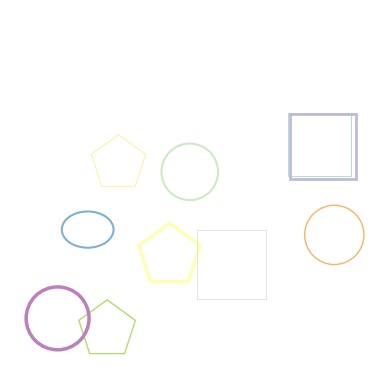[{"shape": "square", "thickness": 0.5, "radius": 0.41, "center": [0.83, 0.625]}, {"shape": "pentagon", "thickness": 2.5, "radius": 0.42, "center": [0.44, 0.337]}, {"shape": "square", "thickness": 2, "radius": 0.43, "center": [0.84, 0.62]}, {"shape": "oval", "thickness": 1.5, "radius": 0.34, "center": [0.228, 0.404]}, {"shape": "circle", "thickness": 1, "radius": 0.39, "center": [0.868, 0.39]}, {"shape": "pentagon", "thickness": 1, "radius": 0.39, "center": [0.278, 0.144]}, {"shape": "square", "thickness": 0.5, "radius": 0.45, "center": [0.602, 0.313]}, {"shape": "circle", "thickness": 2.5, "radius": 0.41, "center": [0.15, 0.173]}, {"shape": "circle", "thickness": 1.5, "radius": 0.37, "center": [0.493, 0.554]}, {"shape": "pentagon", "thickness": 0.5, "radius": 0.37, "center": [0.308, 0.576]}]